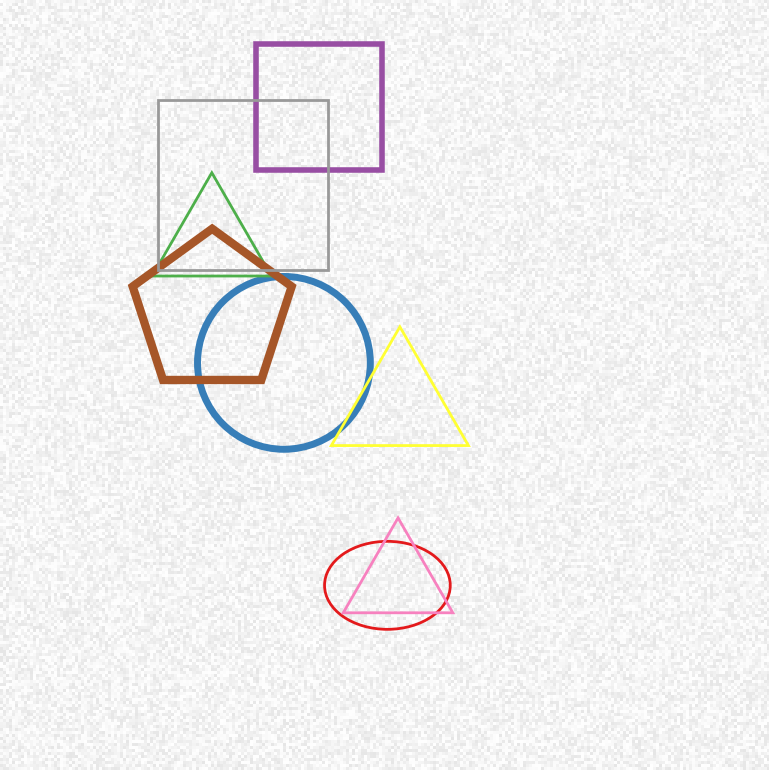[{"shape": "oval", "thickness": 1, "radius": 0.41, "center": [0.503, 0.24]}, {"shape": "circle", "thickness": 2.5, "radius": 0.56, "center": [0.369, 0.529]}, {"shape": "triangle", "thickness": 1, "radius": 0.45, "center": [0.275, 0.686]}, {"shape": "square", "thickness": 2, "radius": 0.41, "center": [0.415, 0.861]}, {"shape": "triangle", "thickness": 1, "radius": 0.51, "center": [0.519, 0.473]}, {"shape": "pentagon", "thickness": 3, "radius": 0.54, "center": [0.276, 0.594]}, {"shape": "triangle", "thickness": 1, "radius": 0.41, "center": [0.517, 0.245]}, {"shape": "square", "thickness": 1, "radius": 0.55, "center": [0.315, 0.759]}]